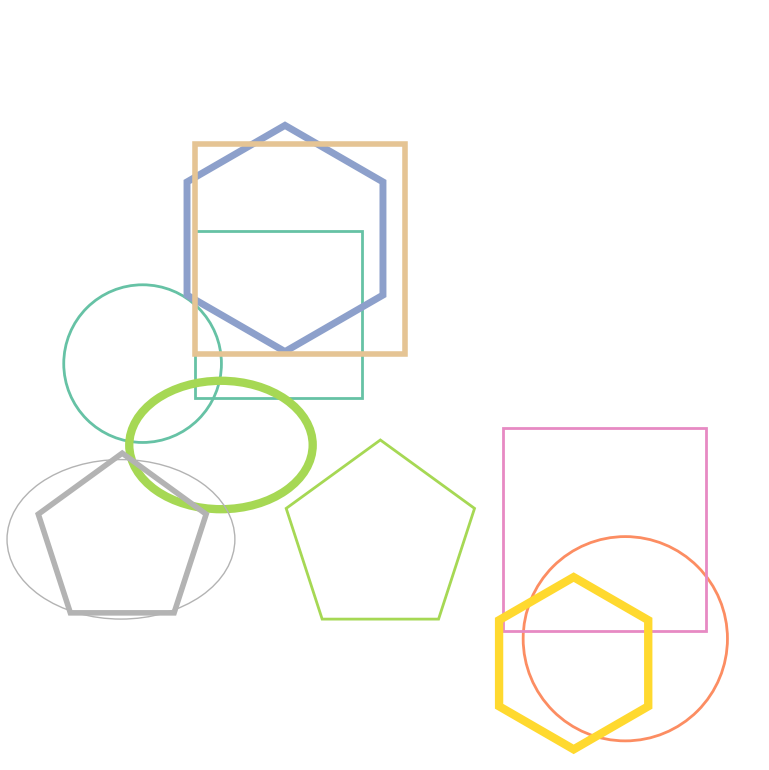[{"shape": "circle", "thickness": 1, "radius": 0.51, "center": [0.185, 0.528]}, {"shape": "square", "thickness": 1, "radius": 0.54, "center": [0.362, 0.591]}, {"shape": "circle", "thickness": 1, "radius": 0.66, "center": [0.812, 0.17]}, {"shape": "hexagon", "thickness": 2.5, "radius": 0.73, "center": [0.37, 0.69]}, {"shape": "square", "thickness": 1, "radius": 0.66, "center": [0.785, 0.312]}, {"shape": "pentagon", "thickness": 1, "radius": 0.64, "center": [0.494, 0.3]}, {"shape": "oval", "thickness": 3, "radius": 0.6, "center": [0.287, 0.422]}, {"shape": "hexagon", "thickness": 3, "radius": 0.56, "center": [0.745, 0.139]}, {"shape": "square", "thickness": 2, "radius": 0.68, "center": [0.39, 0.676]}, {"shape": "pentagon", "thickness": 2, "radius": 0.57, "center": [0.159, 0.297]}, {"shape": "oval", "thickness": 0.5, "radius": 0.74, "center": [0.157, 0.3]}]